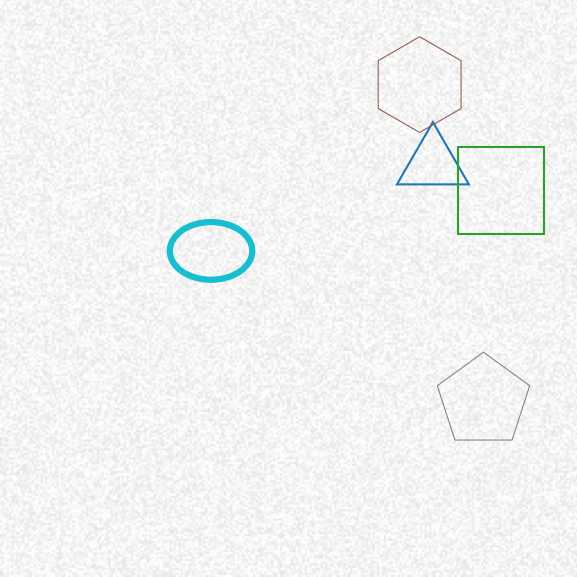[{"shape": "triangle", "thickness": 1, "radius": 0.36, "center": [0.75, 0.716]}, {"shape": "square", "thickness": 1, "radius": 0.37, "center": [0.868, 0.67]}, {"shape": "hexagon", "thickness": 0.5, "radius": 0.41, "center": [0.727, 0.853]}, {"shape": "pentagon", "thickness": 0.5, "radius": 0.42, "center": [0.837, 0.305]}, {"shape": "oval", "thickness": 3, "radius": 0.36, "center": [0.365, 0.565]}]